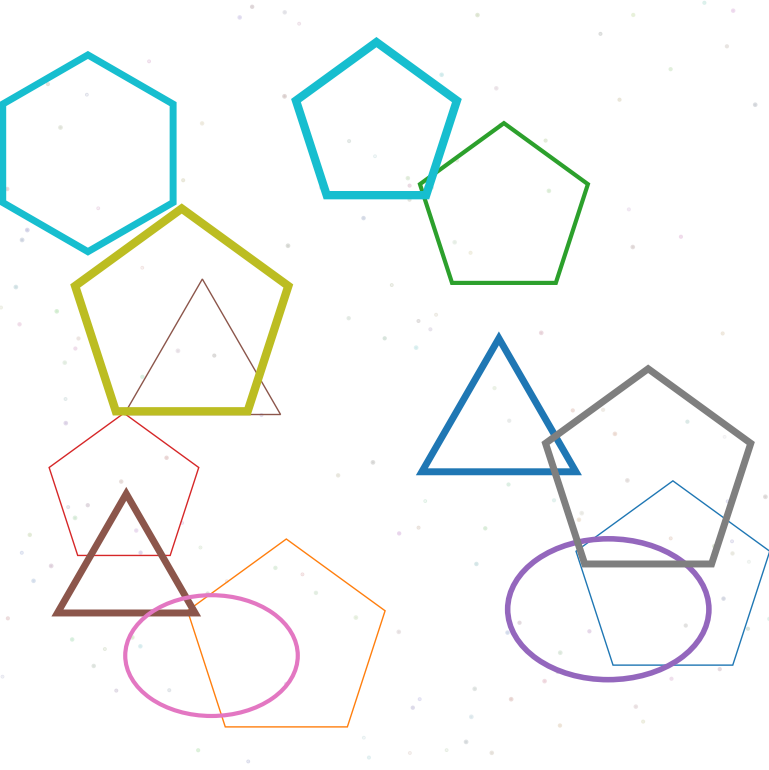[{"shape": "pentagon", "thickness": 0.5, "radius": 0.66, "center": [0.874, 0.243]}, {"shape": "triangle", "thickness": 2.5, "radius": 0.58, "center": [0.648, 0.445]}, {"shape": "pentagon", "thickness": 0.5, "radius": 0.67, "center": [0.372, 0.165]}, {"shape": "pentagon", "thickness": 1.5, "radius": 0.57, "center": [0.654, 0.725]}, {"shape": "pentagon", "thickness": 0.5, "radius": 0.51, "center": [0.161, 0.361]}, {"shape": "oval", "thickness": 2, "radius": 0.65, "center": [0.79, 0.209]}, {"shape": "triangle", "thickness": 0.5, "radius": 0.59, "center": [0.263, 0.52]}, {"shape": "triangle", "thickness": 2.5, "radius": 0.52, "center": [0.164, 0.256]}, {"shape": "oval", "thickness": 1.5, "radius": 0.56, "center": [0.275, 0.149]}, {"shape": "pentagon", "thickness": 2.5, "radius": 0.7, "center": [0.842, 0.381]}, {"shape": "pentagon", "thickness": 3, "radius": 0.73, "center": [0.236, 0.584]}, {"shape": "pentagon", "thickness": 3, "radius": 0.55, "center": [0.489, 0.835]}, {"shape": "hexagon", "thickness": 2.5, "radius": 0.64, "center": [0.114, 0.801]}]